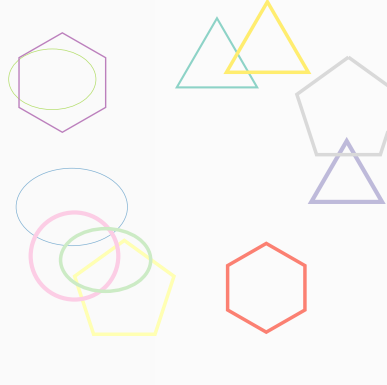[{"shape": "triangle", "thickness": 1.5, "radius": 0.6, "center": [0.56, 0.833]}, {"shape": "pentagon", "thickness": 2.5, "radius": 0.67, "center": [0.321, 0.241]}, {"shape": "triangle", "thickness": 3, "radius": 0.53, "center": [0.895, 0.528]}, {"shape": "hexagon", "thickness": 2.5, "radius": 0.58, "center": [0.687, 0.252]}, {"shape": "oval", "thickness": 0.5, "radius": 0.72, "center": [0.185, 0.462]}, {"shape": "oval", "thickness": 0.5, "radius": 0.56, "center": [0.135, 0.794]}, {"shape": "circle", "thickness": 3, "radius": 0.57, "center": [0.192, 0.335]}, {"shape": "pentagon", "thickness": 2.5, "radius": 0.7, "center": [0.899, 0.712]}, {"shape": "hexagon", "thickness": 1, "radius": 0.65, "center": [0.161, 0.786]}, {"shape": "oval", "thickness": 2.5, "radius": 0.58, "center": [0.273, 0.325]}, {"shape": "triangle", "thickness": 2.5, "radius": 0.61, "center": [0.69, 0.873]}]